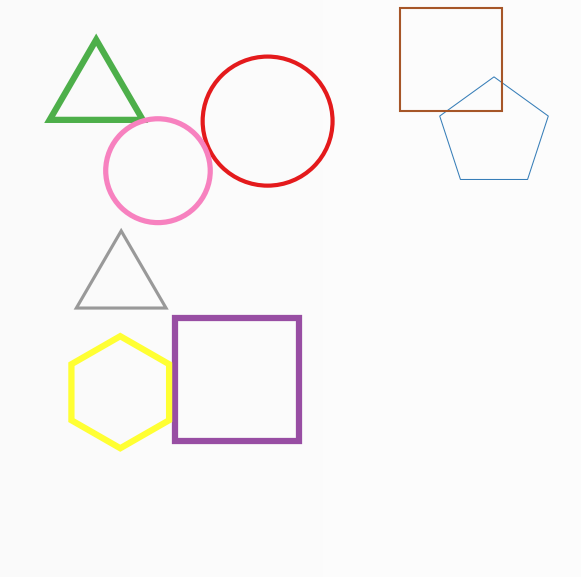[{"shape": "circle", "thickness": 2, "radius": 0.56, "center": [0.46, 0.789]}, {"shape": "pentagon", "thickness": 0.5, "radius": 0.49, "center": [0.85, 0.768]}, {"shape": "triangle", "thickness": 3, "radius": 0.46, "center": [0.166, 0.838]}, {"shape": "square", "thickness": 3, "radius": 0.54, "center": [0.408, 0.342]}, {"shape": "hexagon", "thickness": 3, "radius": 0.49, "center": [0.207, 0.32]}, {"shape": "square", "thickness": 1, "radius": 0.44, "center": [0.776, 0.896]}, {"shape": "circle", "thickness": 2.5, "radius": 0.45, "center": [0.272, 0.704]}, {"shape": "triangle", "thickness": 1.5, "radius": 0.45, "center": [0.209, 0.51]}]